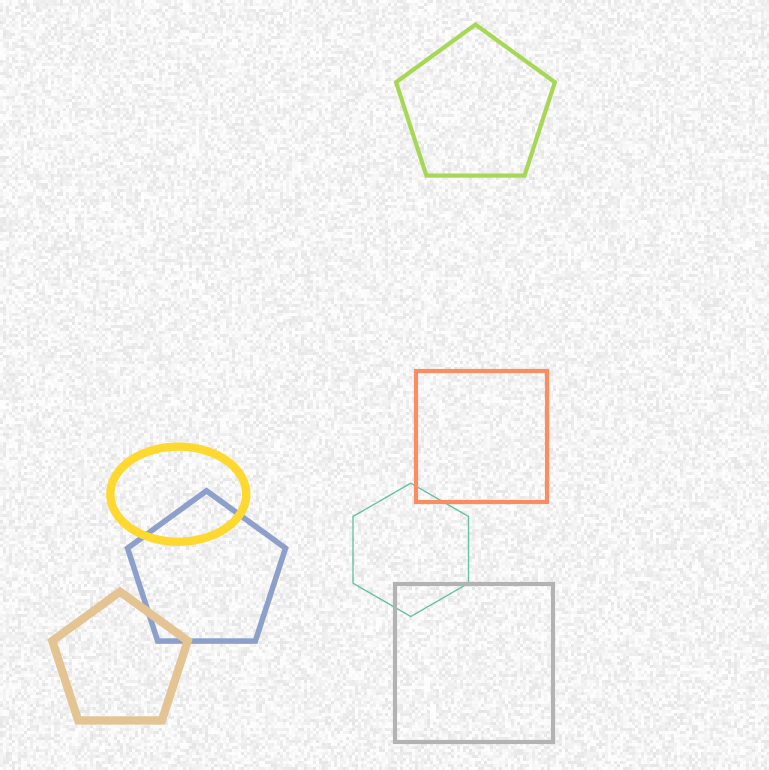[{"shape": "hexagon", "thickness": 0.5, "radius": 0.43, "center": [0.533, 0.286]}, {"shape": "square", "thickness": 1.5, "radius": 0.43, "center": [0.625, 0.433]}, {"shape": "pentagon", "thickness": 2, "radius": 0.54, "center": [0.268, 0.255]}, {"shape": "pentagon", "thickness": 1.5, "radius": 0.54, "center": [0.617, 0.86]}, {"shape": "oval", "thickness": 3, "radius": 0.44, "center": [0.232, 0.358]}, {"shape": "pentagon", "thickness": 3, "radius": 0.46, "center": [0.156, 0.139]}, {"shape": "square", "thickness": 1.5, "radius": 0.52, "center": [0.616, 0.139]}]